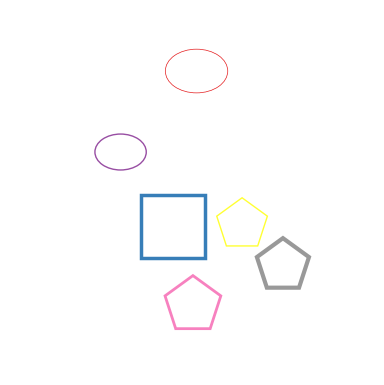[{"shape": "oval", "thickness": 0.5, "radius": 0.41, "center": [0.51, 0.816]}, {"shape": "square", "thickness": 2.5, "radius": 0.42, "center": [0.448, 0.412]}, {"shape": "oval", "thickness": 1, "radius": 0.33, "center": [0.313, 0.605]}, {"shape": "pentagon", "thickness": 1, "radius": 0.35, "center": [0.629, 0.417]}, {"shape": "pentagon", "thickness": 2, "radius": 0.38, "center": [0.501, 0.208]}, {"shape": "pentagon", "thickness": 3, "radius": 0.36, "center": [0.735, 0.31]}]